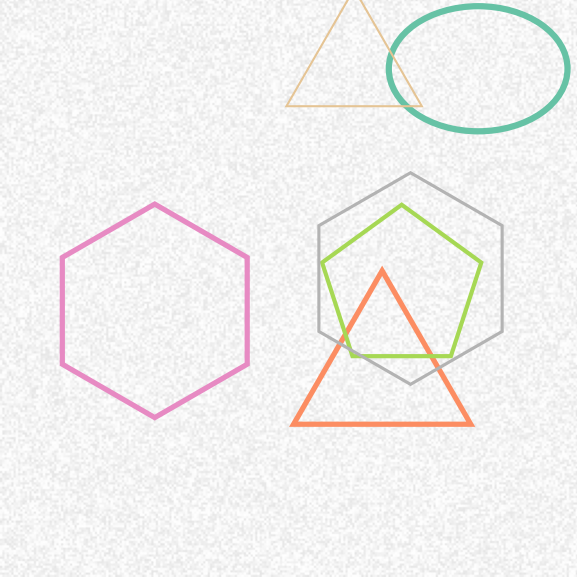[{"shape": "oval", "thickness": 3, "radius": 0.77, "center": [0.828, 0.88]}, {"shape": "triangle", "thickness": 2.5, "radius": 0.89, "center": [0.662, 0.353]}, {"shape": "hexagon", "thickness": 2.5, "radius": 0.92, "center": [0.268, 0.461]}, {"shape": "pentagon", "thickness": 2, "radius": 0.72, "center": [0.696, 0.5]}, {"shape": "triangle", "thickness": 1, "radius": 0.68, "center": [0.613, 0.883]}, {"shape": "hexagon", "thickness": 1.5, "radius": 0.92, "center": [0.711, 0.517]}]